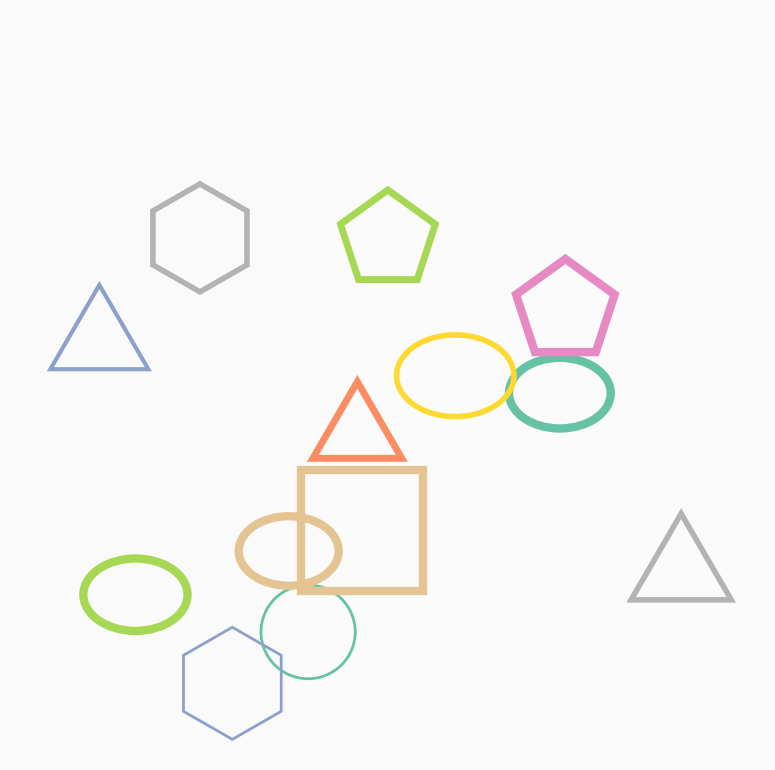[{"shape": "circle", "thickness": 1, "radius": 0.3, "center": [0.398, 0.179]}, {"shape": "oval", "thickness": 3, "radius": 0.33, "center": [0.722, 0.489]}, {"shape": "triangle", "thickness": 2.5, "radius": 0.33, "center": [0.461, 0.438]}, {"shape": "triangle", "thickness": 1.5, "radius": 0.36, "center": [0.128, 0.557]}, {"shape": "hexagon", "thickness": 1, "radius": 0.36, "center": [0.3, 0.113]}, {"shape": "pentagon", "thickness": 3, "radius": 0.33, "center": [0.729, 0.597]}, {"shape": "oval", "thickness": 3, "radius": 0.34, "center": [0.175, 0.228]}, {"shape": "pentagon", "thickness": 2.5, "radius": 0.32, "center": [0.5, 0.689]}, {"shape": "oval", "thickness": 2, "radius": 0.38, "center": [0.587, 0.512]}, {"shape": "square", "thickness": 3, "radius": 0.39, "center": [0.468, 0.311]}, {"shape": "oval", "thickness": 3, "radius": 0.32, "center": [0.373, 0.284]}, {"shape": "hexagon", "thickness": 2, "radius": 0.35, "center": [0.258, 0.691]}, {"shape": "triangle", "thickness": 2, "radius": 0.37, "center": [0.879, 0.258]}]